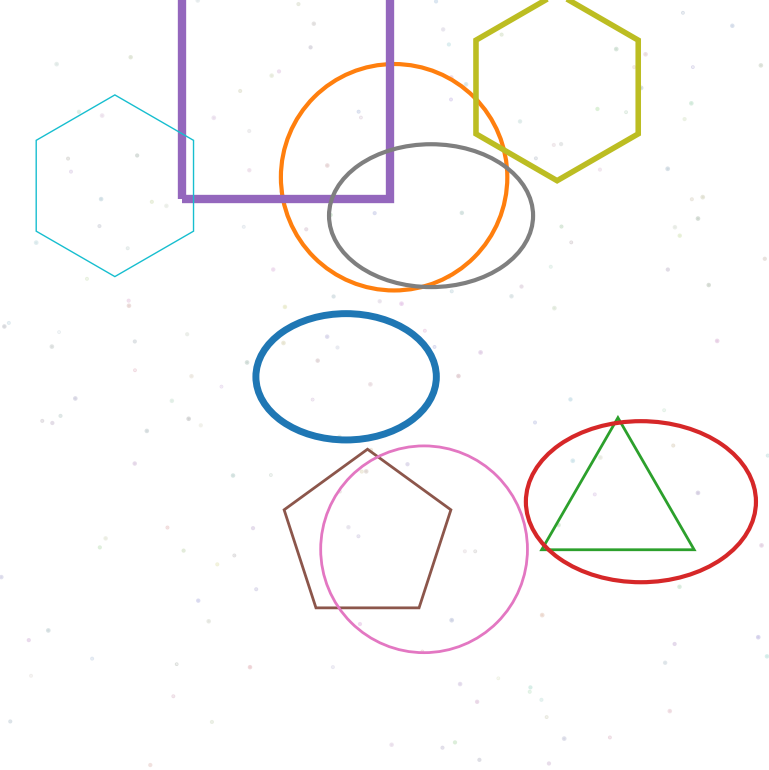[{"shape": "oval", "thickness": 2.5, "radius": 0.59, "center": [0.45, 0.511]}, {"shape": "circle", "thickness": 1.5, "radius": 0.74, "center": [0.512, 0.77]}, {"shape": "triangle", "thickness": 1, "radius": 0.57, "center": [0.803, 0.343]}, {"shape": "oval", "thickness": 1.5, "radius": 0.75, "center": [0.832, 0.348]}, {"shape": "square", "thickness": 3, "radius": 0.67, "center": [0.372, 0.877]}, {"shape": "pentagon", "thickness": 1, "radius": 0.57, "center": [0.477, 0.303]}, {"shape": "circle", "thickness": 1, "radius": 0.67, "center": [0.551, 0.287]}, {"shape": "oval", "thickness": 1.5, "radius": 0.66, "center": [0.56, 0.72]}, {"shape": "hexagon", "thickness": 2, "radius": 0.61, "center": [0.724, 0.887]}, {"shape": "hexagon", "thickness": 0.5, "radius": 0.59, "center": [0.149, 0.759]}]